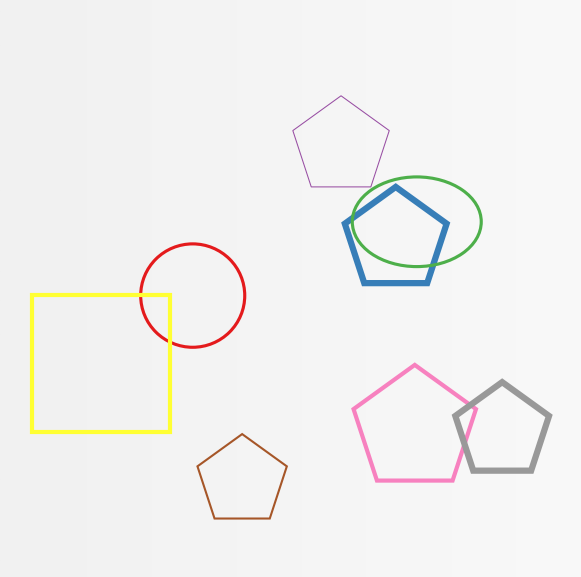[{"shape": "circle", "thickness": 1.5, "radius": 0.45, "center": [0.332, 0.487]}, {"shape": "pentagon", "thickness": 3, "radius": 0.46, "center": [0.681, 0.583]}, {"shape": "oval", "thickness": 1.5, "radius": 0.55, "center": [0.717, 0.615]}, {"shape": "pentagon", "thickness": 0.5, "radius": 0.44, "center": [0.587, 0.746]}, {"shape": "square", "thickness": 2, "radius": 0.6, "center": [0.173, 0.369]}, {"shape": "pentagon", "thickness": 1, "radius": 0.4, "center": [0.417, 0.167]}, {"shape": "pentagon", "thickness": 2, "radius": 0.55, "center": [0.714, 0.257]}, {"shape": "pentagon", "thickness": 3, "radius": 0.42, "center": [0.864, 0.253]}]